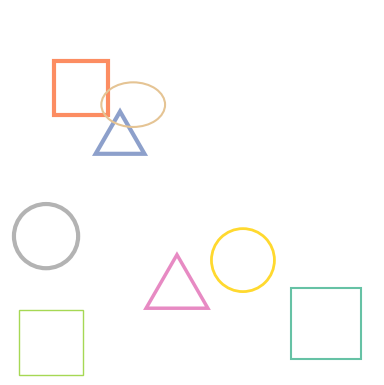[{"shape": "square", "thickness": 1.5, "radius": 0.46, "center": [0.847, 0.161]}, {"shape": "square", "thickness": 3, "radius": 0.35, "center": [0.21, 0.771]}, {"shape": "triangle", "thickness": 3, "radius": 0.37, "center": [0.312, 0.637]}, {"shape": "triangle", "thickness": 2.5, "radius": 0.46, "center": [0.46, 0.246]}, {"shape": "square", "thickness": 1, "radius": 0.42, "center": [0.133, 0.11]}, {"shape": "circle", "thickness": 2, "radius": 0.41, "center": [0.631, 0.324]}, {"shape": "oval", "thickness": 1.5, "radius": 0.41, "center": [0.346, 0.728]}, {"shape": "circle", "thickness": 3, "radius": 0.42, "center": [0.12, 0.387]}]